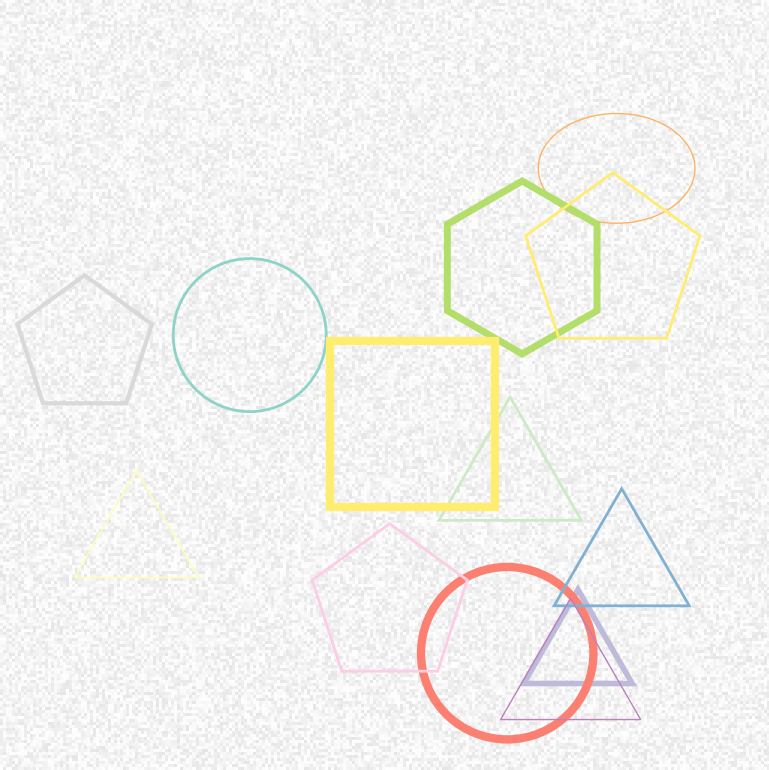[{"shape": "circle", "thickness": 1, "radius": 0.5, "center": [0.324, 0.565]}, {"shape": "triangle", "thickness": 0.5, "radius": 0.46, "center": [0.177, 0.297]}, {"shape": "triangle", "thickness": 2, "radius": 0.41, "center": [0.751, 0.153]}, {"shape": "circle", "thickness": 3, "radius": 0.56, "center": [0.659, 0.152]}, {"shape": "triangle", "thickness": 1, "radius": 0.51, "center": [0.807, 0.264]}, {"shape": "oval", "thickness": 0.5, "radius": 0.51, "center": [0.801, 0.781]}, {"shape": "hexagon", "thickness": 2.5, "radius": 0.56, "center": [0.678, 0.653]}, {"shape": "pentagon", "thickness": 1, "radius": 0.53, "center": [0.506, 0.214]}, {"shape": "pentagon", "thickness": 1.5, "radius": 0.46, "center": [0.11, 0.551]}, {"shape": "triangle", "thickness": 0.5, "radius": 0.53, "center": [0.741, 0.118]}, {"shape": "triangle", "thickness": 1, "radius": 0.53, "center": [0.662, 0.378]}, {"shape": "square", "thickness": 3, "radius": 0.54, "center": [0.535, 0.449]}, {"shape": "pentagon", "thickness": 1, "radius": 0.59, "center": [0.796, 0.657]}]